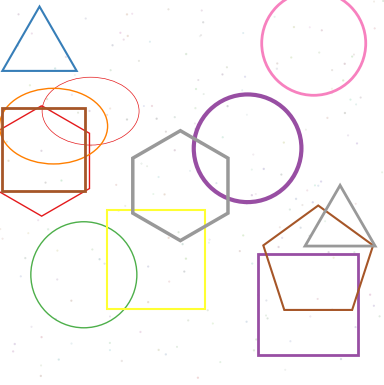[{"shape": "oval", "thickness": 0.5, "radius": 0.63, "center": [0.235, 0.711]}, {"shape": "hexagon", "thickness": 1, "radius": 0.72, "center": [0.108, 0.582]}, {"shape": "triangle", "thickness": 1.5, "radius": 0.56, "center": [0.103, 0.872]}, {"shape": "circle", "thickness": 1, "radius": 0.69, "center": [0.218, 0.286]}, {"shape": "circle", "thickness": 3, "radius": 0.7, "center": [0.643, 0.615]}, {"shape": "square", "thickness": 2, "radius": 0.65, "center": [0.8, 0.21]}, {"shape": "oval", "thickness": 1, "radius": 0.7, "center": [0.139, 0.672]}, {"shape": "square", "thickness": 1.5, "radius": 0.64, "center": [0.405, 0.326]}, {"shape": "square", "thickness": 2, "radius": 0.54, "center": [0.112, 0.611]}, {"shape": "pentagon", "thickness": 1.5, "radius": 0.75, "center": [0.827, 0.316]}, {"shape": "circle", "thickness": 2, "radius": 0.68, "center": [0.815, 0.888]}, {"shape": "hexagon", "thickness": 2.5, "radius": 0.71, "center": [0.469, 0.518]}, {"shape": "triangle", "thickness": 2, "radius": 0.53, "center": [0.883, 0.413]}]